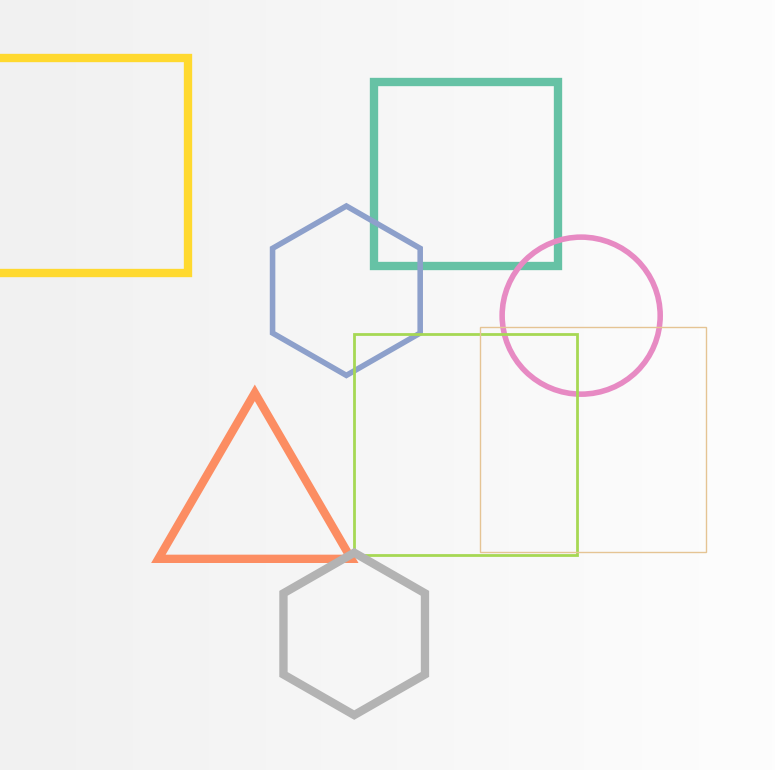[{"shape": "square", "thickness": 3, "radius": 0.6, "center": [0.601, 0.774]}, {"shape": "triangle", "thickness": 3, "radius": 0.72, "center": [0.329, 0.346]}, {"shape": "hexagon", "thickness": 2, "radius": 0.55, "center": [0.447, 0.622]}, {"shape": "circle", "thickness": 2, "radius": 0.51, "center": [0.75, 0.59]}, {"shape": "square", "thickness": 1, "radius": 0.72, "center": [0.601, 0.422]}, {"shape": "square", "thickness": 3, "radius": 0.7, "center": [0.103, 0.785]}, {"shape": "square", "thickness": 0.5, "radius": 0.73, "center": [0.765, 0.429]}, {"shape": "hexagon", "thickness": 3, "radius": 0.53, "center": [0.457, 0.177]}]